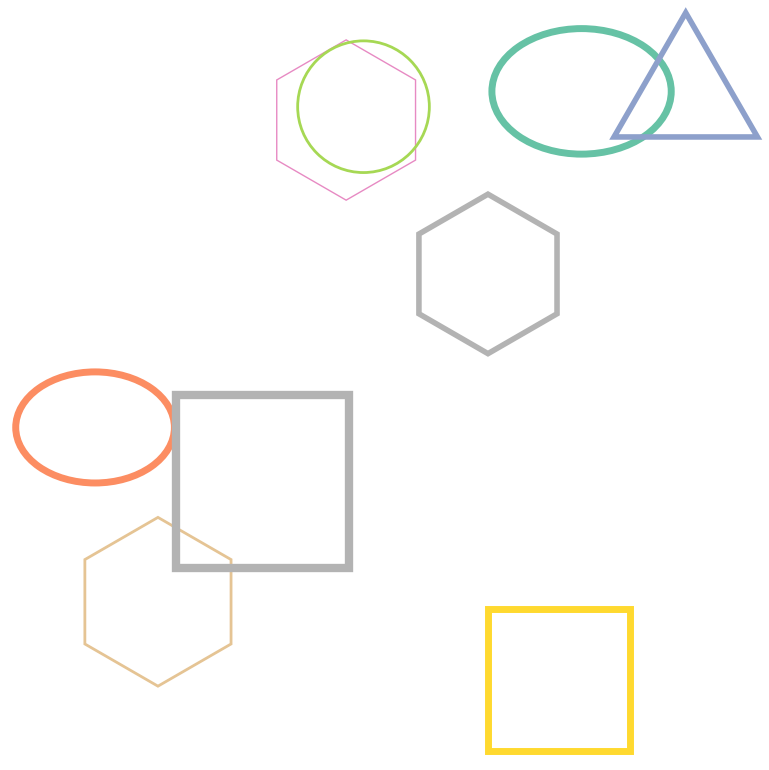[{"shape": "oval", "thickness": 2.5, "radius": 0.58, "center": [0.755, 0.881]}, {"shape": "oval", "thickness": 2.5, "radius": 0.52, "center": [0.123, 0.445]}, {"shape": "triangle", "thickness": 2, "radius": 0.54, "center": [0.891, 0.876]}, {"shape": "hexagon", "thickness": 0.5, "radius": 0.52, "center": [0.45, 0.844]}, {"shape": "circle", "thickness": 1, "radius": 0.43, "center": [0.472, 0.861]}, {"shape": "square", "thickness": 2.5, "radius": 0.46, "center": [0.726, 0.117]}, {"shape": "hexagon", "thickness": 1, "radius": 0.55, "center": [0.205, 0.218]}, {"shape": "square", "thickness": 3, "radius": 0.56, "center": [0.341, 0.375]}, {"shape": "hexagon", "thickness": 2, "radius": 0.52, "center": [0.634, 0.644]}]